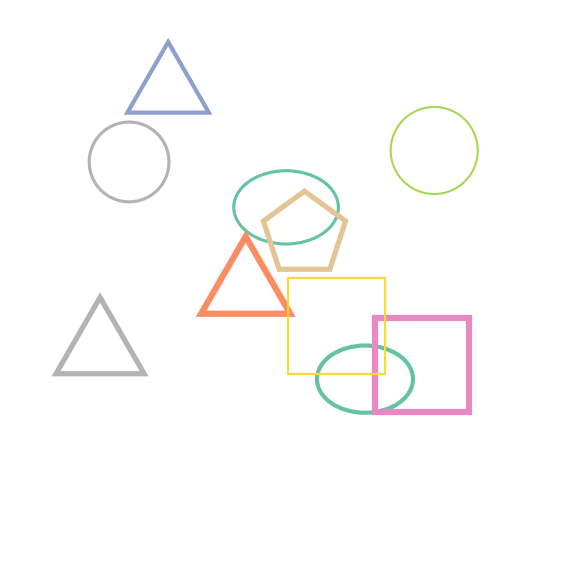[{"shape": "oval", "thickness": 2, "radius": 0.42, "center": [0.632, 0.343]}, {"shape": "oval", "thickness": 1.5, "radius": 0.45, "center": [0.495, 0.64]}, {"shape": "triangle", "thickness": 3, "radius": 0.45, "center": [0.425, 0.5]}, {"shape": "triangle", "thickness": 2, "radius": 0.41, "center": [0.291, 0.845]}, {"shape": "square", "thickness": 3, "radius": 0.41, "center": [0.73, 0.367]}, {"shape": "circle", "thickness": 1, "radius": 0.38, "center": [0.752, 0.739]}, {"shape": "square", "thickness": 1, "radius": 0.42, "center": [0.582, 0.435]}, {"shape": "pentagon", "thickness": 2.5, "radius": 0.37, "center": [0.527, 0.593]}, {"shape": "circle", "thickness": 1.5, "radius": 0.35, "center": [0.224, 0.719]}, {"shape": "triangle", "thickness": 2.5, "radius": 0.44, "center": [0.173, 0.396]}]